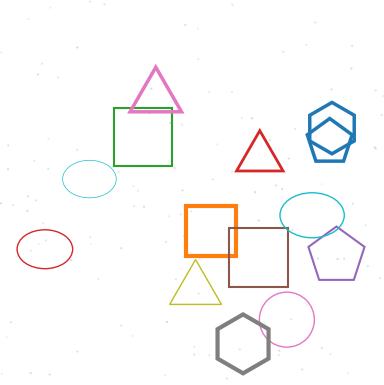[{"shape": "hexagon", "thickness": 2.5, "radius": 0.33, "center": [0.862, 0.667]}, {"shape": "pentagon", "thickness": 2.5, "radius": 0.31, "center": [0.856, 0.631]}, {"shape": "square", "thickness": 3, "radius": 0.32, "center": [0.548, 0.4]}, {"shape": "square", "thickness": 1.5, "radius": 0.38, "center": [0.371, 0.645]}, {"shape": "triangle", "thickness": 2, "radius": 0.35, "center": [0.675, 0.591]}, {"shape": "oval", "thickness": 1, "radius": 0.36, "center": [0.117, 0.353]}, {"shape": "pentagon", "thickness": 1.5, "radius": 0.38, "center": [0.874, 0.335]}, {"shape": "square", "thickness": 1.5, "radius": 0.38, "center": [0.671, 0.331]}, {"shape": "circle", "thickness": 1, "radius": 0.36, "center": [0.745, 0.17]}, {"shape": "triangle", "thickness": 2.5, "radius": 0.39, "center": [0.405, 0.748]}, {"shape": "hexagon", "thickness": 3, "radius": 0.38, "center": [0.631, 0.107]}, {"shape": "triangle", "thickness": 1, "radius": 0.39, "center": [0.508, 0.248]}, {"shape": "oval", "thickness": 0.5, "radius": 0.35, "center": [0.232, 0.535]}, {"shape": "oval", "thickness": 1, "radius": 0.42, "center": [0.811, 0.441]}]